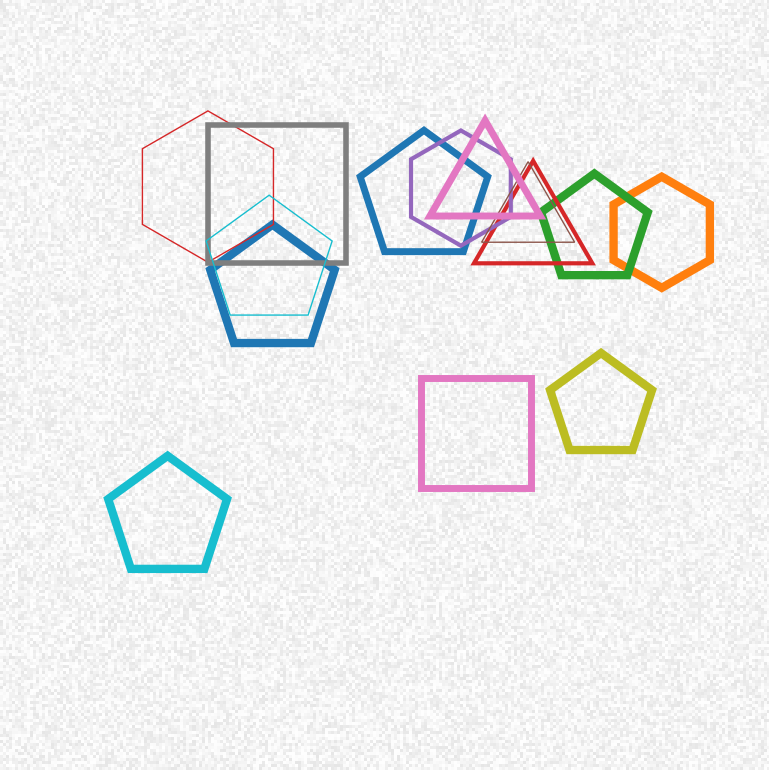[{"shape": "pentagon", "thickness": 2.5, "radius": 0.44, "center": [0.551, 0.744]}, {"shape": "pentagon", "thickness": 3, "radius": 0.42, "center": [0.354, 0.623]}, {"shape": "hexagon", "thickness": 3, "radius": 0.36, "center": [0.859, 0.698]}, {"shape": "pentagon", "thickness": 3, "radius": 0.36, "center": [0.772, 0.702]}, {"shape": "triangle", "thickness": 1.5, "radius": 0.44, "center": [0.692, 0.702]}, {"shape": "hexagon", "thickness": 0.5, "radius": 0.49, "center": [0.27, 0.758]}, {"shape": "hexagon", "thickness": 1.5, "radius": 0.37, "center": [0.599, 0.756]}, {"shape": "triangle", "thickness": 0.5, "radius": 0.35, "center": [0.686, 0.72]}, {"shape": "triangle", "thickness": 2.5, "radius": 0.41, "center": [0.63, 0.761]}, {"shape": "square", "thickness": 2.5, "radius": 0.36, "center": [0.619, 0.438]}, {"shape": "square", "thickness": 2, "radius": 0.45, "center": [0.36, 0.748]}, {"shape": "pentagon", "thickness": 3, "radius": 0.35, "center": [0.781, 0.472]}, {"shape": "pentagon", "thickness": 3, "radius": 0.41, "center": [0.218, 0.327]}, {"shape": "pentagon", "thickness": 0.5, "radius": 0.43, "center": [0.35, 0.66]}]